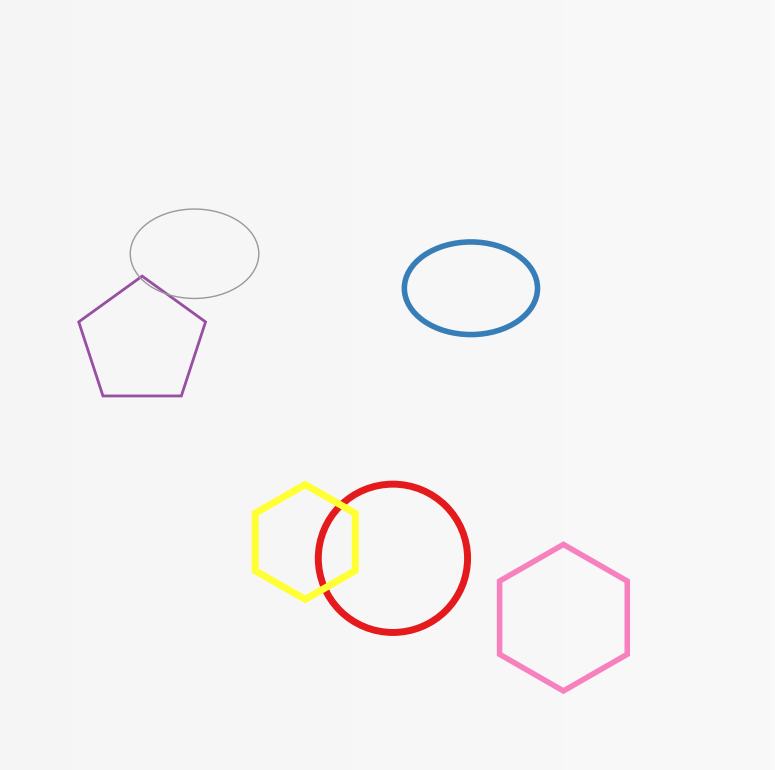[{"shape": "circle", "thickness": 2.5, "radius": 0.48, "center": [0.507, 0.275]}, {"shape": "oval", "thickness": 2, "radius": 0.43, "center": [0.608, 0.626]}, {"shape": "pentagon", "thickness": 1, "radius": 0.43, "center": [0.183, 0.555]}, {"shape": "hexagon", "thickness": 2.5, "radius": 0.37, "center": [0.394, 0.296]}, {"shape": "hexagon", "thickness": 2, "radius": 0.48, "center": [0.727, 0.198]}, {"shape": "oval", "thickness": 0.5, "radius": 0.41, "center": [0.251, 0.67]}]